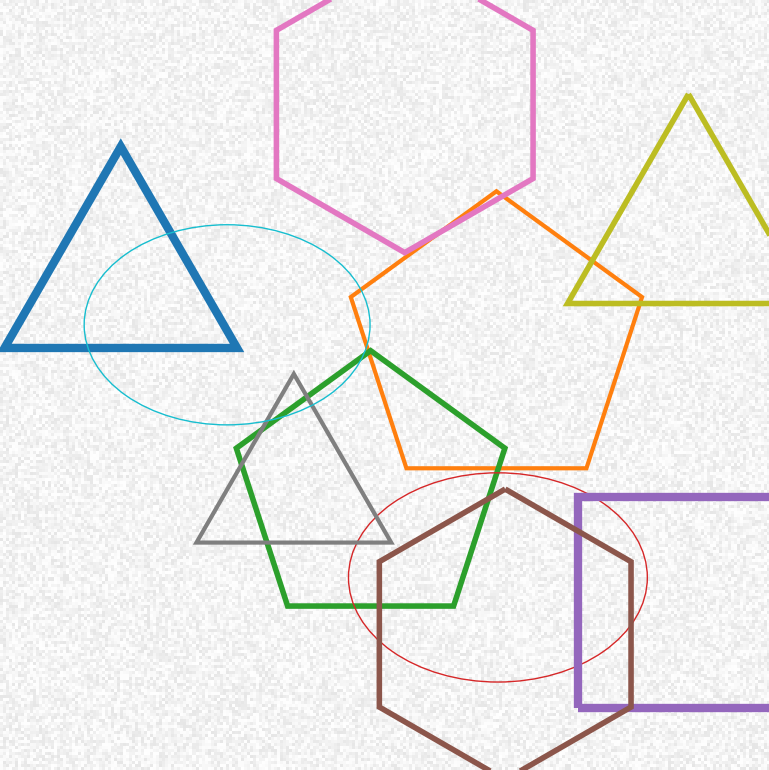[{"shape": "triangle", "thickness": 3, "radius": 0.87, "center": [0.157, 0.635]}, {"shape": "pentagon", "thickness": 1.5, "radius": 0.99, "center": [0.645, 0.553]}, {"shape": "pentagon", "thickness": 2, "radius": 0.92, "center": [0.481, 0.361]}, {"shape": "oval", "thickness": 0.5, "radius": 0.97, "center": [0.647, 0.25]}, {"shape": "square", "thickness": 3, "radius": 0.69, "center": [0.889, 0.218]}, {"shape": "hexagon", "thickness": 2, "radius": 0.94, "center": [0.656, 0.176]}, {"shape": "hexagon", "thickness": 2, "radius": 0.96, "center": [0.526, 0.864]}, {"shape": "triangle", "thickness": 1.5, "radius": 0.73, "center": [0.382, 0.368]}, {"shape": "triangle", "thickness": 2, "radius": 0.91, "center": [0.894, 0.696]}, {"shape": "oval", "thickness": 0.5, "radius": 0.93, "center": [0.295, 0.578]}]